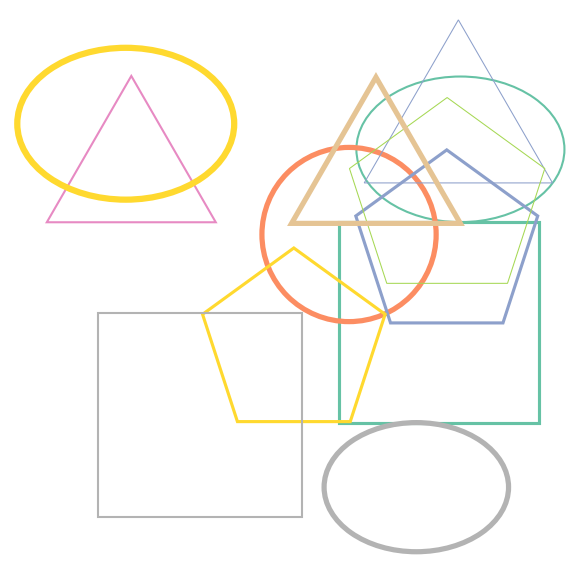[{"shape": "oval", "thickness": 1, "radius": 0.9, "center": [0.797, 0.741]}, {"shape": "square", "thickness": 1.5, "radius": 0.87, "center": [0.76, 0.44]}, {"shape": "circle", "thickness": 2.5, "radius": 0.75, "center": [0.604, 0.593]}, {"shape": "triangle", "thickness": 0.5, "radius": 0.94, "center": [0.794, 0.776]}, {"shape": "pentagon", "thickness": 1.5, "radius": 0.83, "center": [0.774, 0.574]}, {"shape": "triangle", "thickness": 1, "radius": 0.84, "center": [0.227, 0.699]}, {"shape": "pentagon", "thickness": 0.5, "radius": 0.89, "center": [0.774, 0.652]}, {"shape": "pentagon", "thickness": 1.5, "radius": 0.83, "center": [0.509, 0.404]}, {"shape": "oval", "thickness": 3, "radius": 0.94, "center": [0.218, 0.785]}, {"shape": "triangle", "thickness": 2.5, "radius": 0.84, "center": [0.651, 0.697]}, {"shape": "square", "thickness": 1, "radius": 0.88, "center": [0.346, 0.281]}, {"shape": "oval", "thickness": 2.5, "radius": 0.8, "center": [0.721, 0.156]}]